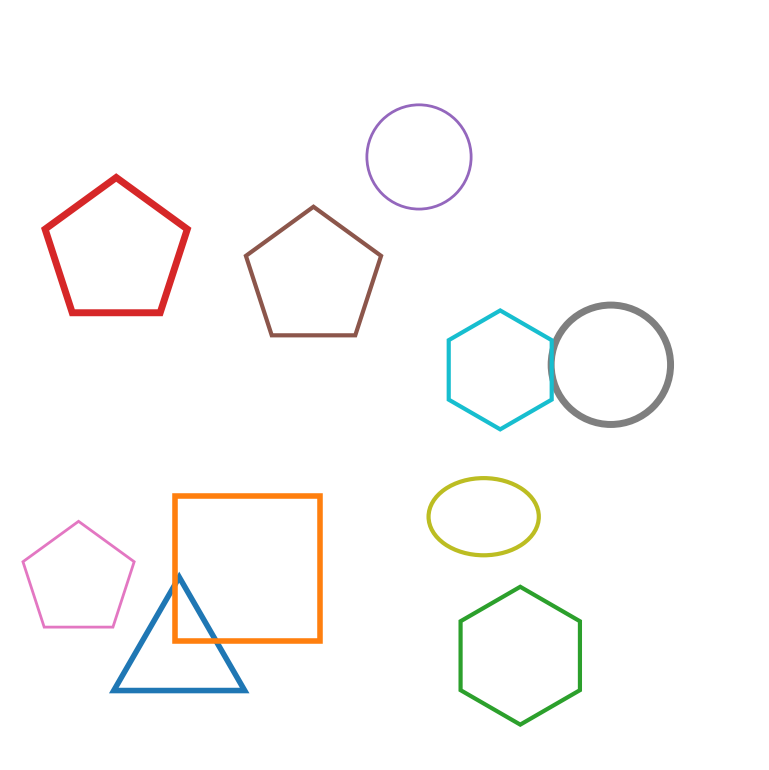[{"shape": "triangle", "thickness": 2, "radius": 0.49, "center": [0.233, 0.152]}, {"shape": "square", "thickness": 2, "radius": 0.47, "center": [0.322, 0.262]}, {"shape": "hexagon", "thickness": 1.5, "radius": 0.45, "center": [0.676, 0.148]}, {"shape": "pentagon", "thickness": 2.5, "radius": 0.49, "center": [0.151, 0.672]}, {"shape": "circle", "thickness": 1, "radius": 0.34, "center": [0.544, 0.796]}, {"shape": "pentagon", "thickness": 1.5, "radius": 0.46, "center": [0.407, 0.639]}, {"shape": "pentagon", "thickness": 1, "radius": 0.38, "center": [0.102, 0.247]}, {"shape": "circle", "thickness": 2.5, "radius": 0.39, "center": [0.793, 0.526]}, {"shape": "oval", "thickness": 1.5, "radius": 0.36, "center": [0.628, 0.329]}, {"shape": "hexagon", "thickness": 1.5, "radius": 0.39, "center": [0.65, 0.52]}]